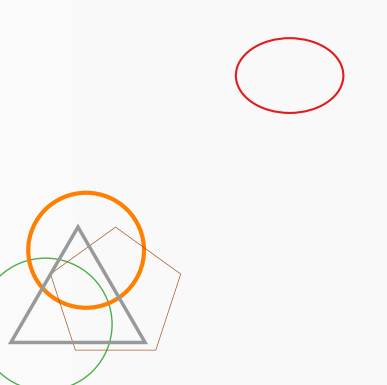[{"shape": "oval", "thickness": 1.5, "radius": 0.69, "center": [0.747, 0.804]}, {"shape": "circle", "thickness": 1, "radius": 0.86, "center": [0.117, 0.157]}, {"shape": "circle", "thickness": 3, "radius": 0.75, "center": [0.222, 0.35]}, {"shape": "pentagon", "thickness": 0.5, "radius": 0.88, "center": [0.298, 0.234]}, {"shape": "triangle", "thickness": 2.5, "radius": 1.0, "center": [0.201, 0.21]}]